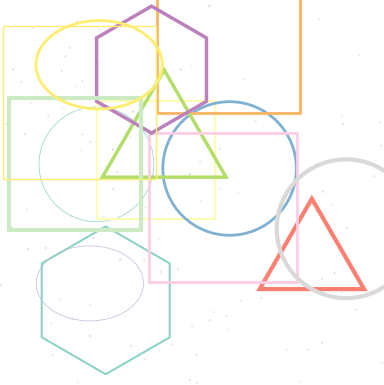[{"shape": "circle", "thickness": 0.5, "radius": 0.75, "center": [0.25, 0.573]}, {"shape": "hexagon", "thickness": 1.5, "radius": 0.96, "center": [0.275, 0.22]}, {"shape": "square", "thickness": 1.5, "radius": 0.77, "center": [0.406, 0.585]}, {"shape": "oval", "thickness": 0.5, "radius": 0.7, "center": [0.233, 0.264]}, {"shape": "triangle", "thickness": 3, "radius": 0.78, "center": [0.81, 0.327]}, {"shape": "circle", "thickness": 2, "radius": 0.87, "center": [0.596, 0.562]}, {"shape": "square", "thickness": 2, "radius": 0.93, "center": [0.594, 0.893]}, {"shape": "triangle", "thickness": 2.5, "radius": 0.93, "center": [0.427, 0.633]}, {"shape": "square", "thickness": 2, "radius": 0.96, "center": [0.579, 0.461]}, {"shape": "circle", "thickness": 3, "radius": 0.9, "center": [0.899, 0.406]}, {"shape": "hexagon", "thickness": 2.5, "radius": 0.82, "center": [0.394, 0.819]}, {"shape": "square", "thickness": 3, "radius": 0.86, "center": [0.195, 0.575]}, {"shape": "square", "thickness": 1, "radius": 0.99, "center": [0.207, 0.733]}, {"shape": "oval", "thickness": 2, "radius": 0.82, "center": [0.258, 0.832]}]